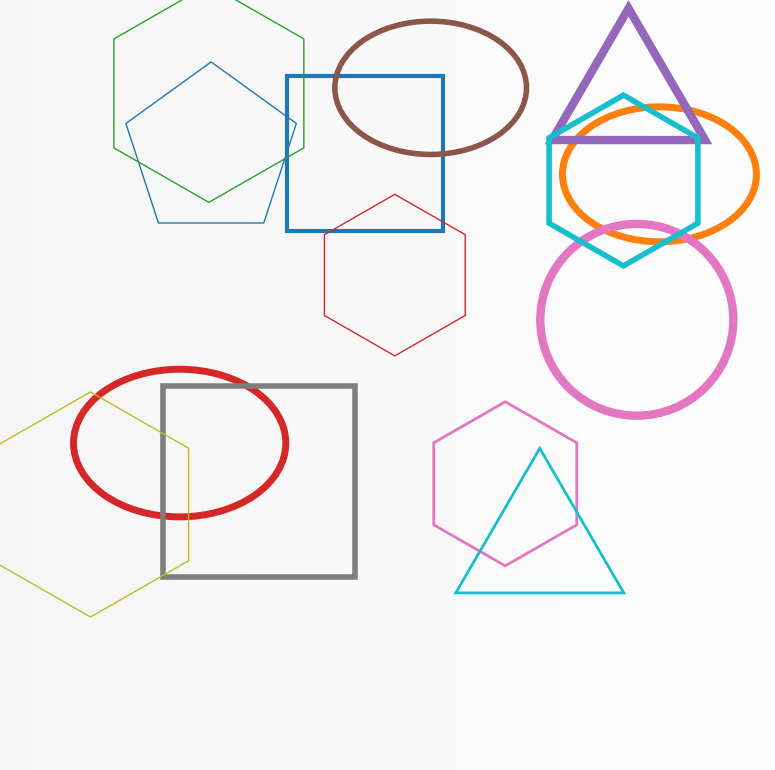[{"shape": "pentagon", "thickness": 0.5, "radius": 0.58, "center": [0.272, 0.804]}, {"shape": "square", "thickness": 1.5, "radius": 0.5, "center": [0.471, 0.801]}, {"shape": "oval", "thickness": 2.5, "radius": 0.63, "center": [0.851, 0.774]}, {"shape": "hexagon", "thickness": 0.5, "radius": 0.71, "center": [0.27, 0.879]}, {"shape": "hexagon", "thickness": 0.5, "radius": 0.52, "center": [0.509, 0.643]}, {"shape": "oval", "thickness": 2.5, "radius": 0.68, "center": [0.232, 0.425]}, {"shape": "triangle", "thickness": 3, "radius": 0.57, "center": [0.811, 0.875]}, {"shape": "oval", "thickness": 2, "radius": 0.62, "center": [0.556, 0.886]}, {"shape": "circle", "thickness": 3, "radius": 0.62, "center": [0.822, 0.585]}, {"shape": "hexagon", "thickness": 1, "radius": 0.53, "center": [0.652, 0.372]}, {"shape": "square", "thickness": 2, "radius": 0.62, "center": [0.334, 0.375]}, {"shape": "hexagon", "thickness": 0.5, "radius": 0.73, "center": [0.117, 0.345]}, {"shape": "hexagon", "thickness": 2, "radius": 0.55, "center": [0.804, 0.766]}, {"shape": "triangle", "thickness": 1, "radius": 0.63, "center": [0.696, 0.293]}]